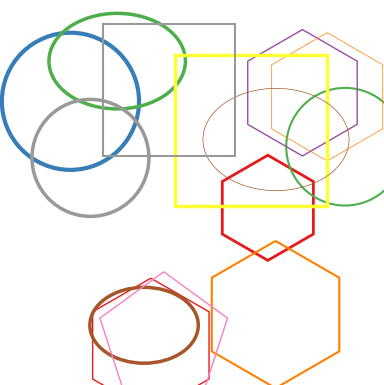[{"shape": "hexagon", "thickness": 1, "radius": 0.87, "center": [0.392, 0.103]}, {"shape": "hexagon", "thickness": 2, "radius": 0.68, "center": [0.696, 0.46]}, {"shape": "circle", "thickness": 3, "radius": 0.89, "center": [0.183, 0.737]}, {"shape": "circle", "thickness": 1.5, "radius": 0.76, "center": [0.896, 0.619]}, {"shape": "oval", "thickness": 2.5, "radius": 0.89, "center": [0.304, 0.841]}, {"shape": "hexagon", "thickness": 1, "radius": 0.82, "center": [0.786, 0.759]}, {"shape": "hexagon", "thickness": 1.5, "radius": 0.96, "center": [0.716, 0.183]}, {"shape": "hexagon", "thickness": 0.5, "radius": 0.83, "center": [0.85, 0.749]}, {"shape": "square", "thickness": 2.5, "radius": 0.98, "center": [0.652, 0.662]}, {"shape": "oval", "thickness": 0.5, "radius": 0.95, "center": [0.717, 0.638]}, {"shape": "oval", "thickness": 2.5, "radius": 0.7, "center": [0.374, 0.155]}, {"shape": "pentagon", "thickness": 1, "radius": 0.87, "center": [0.425, 0.12]}, {"shape": "circle", "thickness": 2.5, "radius": 0.76, "center": [0.235, 0.59]}, {"shape": "square", "thickness": 1.5, "radius": 0.86, "center": [0.439, 0.766]}]